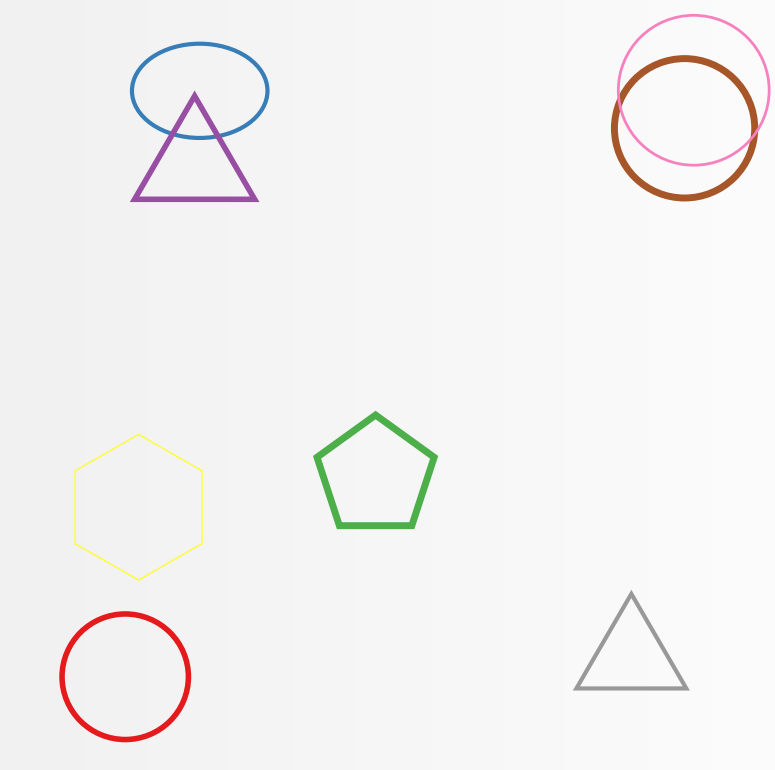[{"shape": "circle", "thickness": 2, "radius": 0.41, "center": [0.162, 0.121]}, {"shape": "oval", "thickness": 1.5, "radius": 0.44, "center": [0.258, 0.882]}, {"shape": "pentagon", "thickness": 2.5, "radius": 0.4, "center": [0.485, 0.382]}, {"shape": "triangle", "thickness": 2, "radius": 0.45, "center": [0.251, 0.786]}, {"shape": "hexagon", "thickness": 0.5, "radius": 0.47, "center": [0.179, 0.341]}, {"shape": "circle", "thickness": 2.5, "radius": 0.45, "center": [0.883, 0.833]}, {"shape": "circle", "thickness": 1, "radius": 0.49, "center": [0.895, 0.883]}, {"shape": "triangle", "thickness": 1.5, "radius": 0.41, "center": [0.815, 0.147]}]